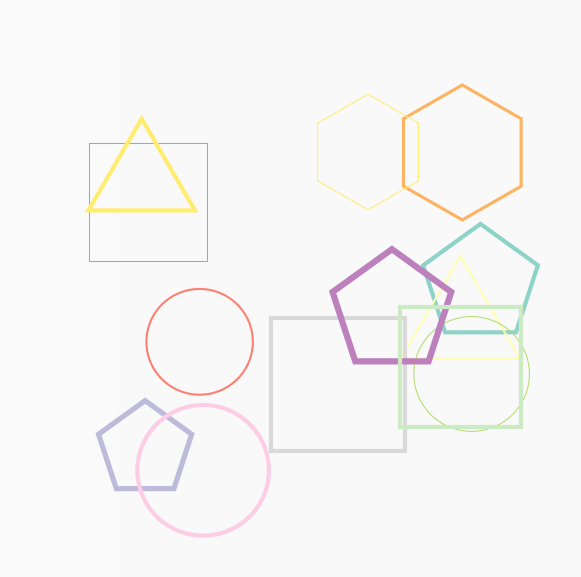[{"shape": "pentagon", "thickness": 2, "radius": 0.52, "center": [0.827, 0.508]}, {"shape": "triangle", "thickness": 1, "radius": 0.59, "center": [0.792, 0.437]}, {"shape": "pentagon", "thickness": 2.5, "radius": 0.42, "center": [0.25, 0.221]}, {"shape": "circle", "thickness": 1, "radius": 0.46, "center": [0.343, 0.407]}, {"shape": "square", "thickness": 0.5, "radius": 0.51, "center": [0.255, 0.649]}, {"shape": "hexagon", "thickness": 1.5, "radius": 0.58, "center": [0.795, 0.735]}, {"shape": "circle", "thickness": 0.5, "radius": 0.5, "center": [0.811, 0.352]}, {"shape": "circle", "thickness": 2, "radius": 0.57, "center": [0.35, 0.185]}, {"shape": "square", "thickness": 2, "radius": 0.58, "center": [0.581, 0.334]}, {"shape": "pentagon", "thickness": 3, "radius": 0.54, "center": [0.674, 0.46]}, {"shape": "square", "thickness": 2, "radius": 0.52, "center": [0.792, 0.364]}, {"shape": "triangle", "thickness": 2, "radius": 0.53, "center": [0.244, 0.688]}, {"shape": "hexagon", "thickness": 0.5, "radius": 0.5, "center": [0.633, 0.736]}]